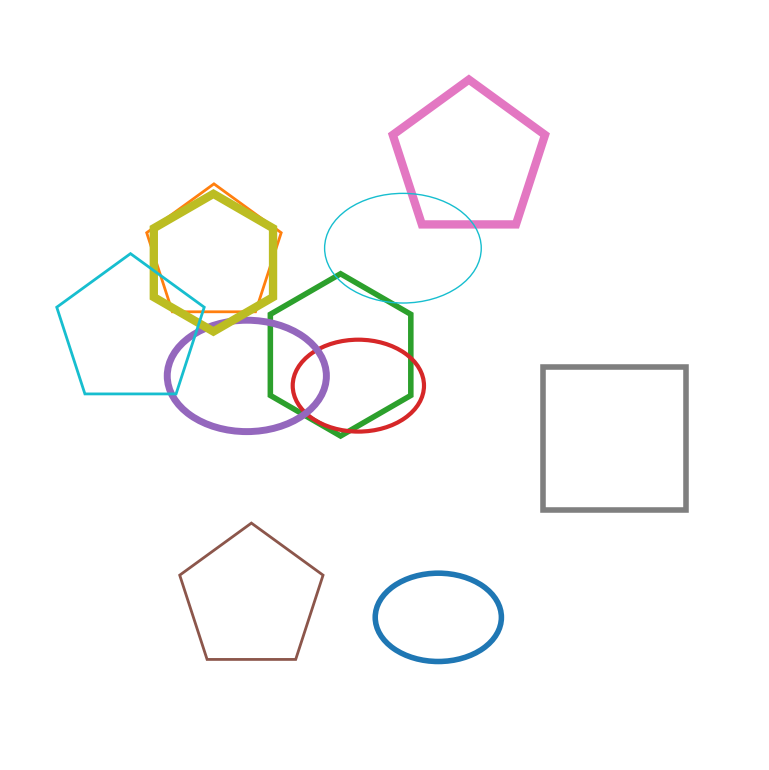[{"shape": "oval", "thickness": 2, "radius": 0.41, "center": [0.569, 0.198]}, {"shape": "pentagon", "thickness": 1, "radius": 0.46, "center": [0.278, 0.669]}, {"shape": "hexagon", "thickness": 2, "radius": 0.53, "center": [0.442, 0.539]}, {"shape": "oval", "thickness": 1.5, "radius": 0.43, "center": [0.465, 0.499]}, {"shape": "oval", "thickness": 2.5, "radius": 0.52, "center": [0.321, 0.512]}, {"shape": "pentagon", "thickness": 1, "radius": 0.49, "center": [0.326, 0.223]}, {"shape": "pentagon", "thickness": 3, "radius": 0.52, "center": [0.609, 0.793]}, {"shape": "square", "thickness": 2, "radius": 0.46, "center": [0.798, 0.431]}, {"shape": "hexagon", "thickness": 3, "radius": 0.45, "center": [0.277, 0.659]}, {"shape": "oval", "thickness": 0.5, "radius": 0.51, "center": [0.523, 0.678]}, {"shape": "pentagon", "thickness": 1, "radius": 0.5, "center": [0.169, 0.57]}]